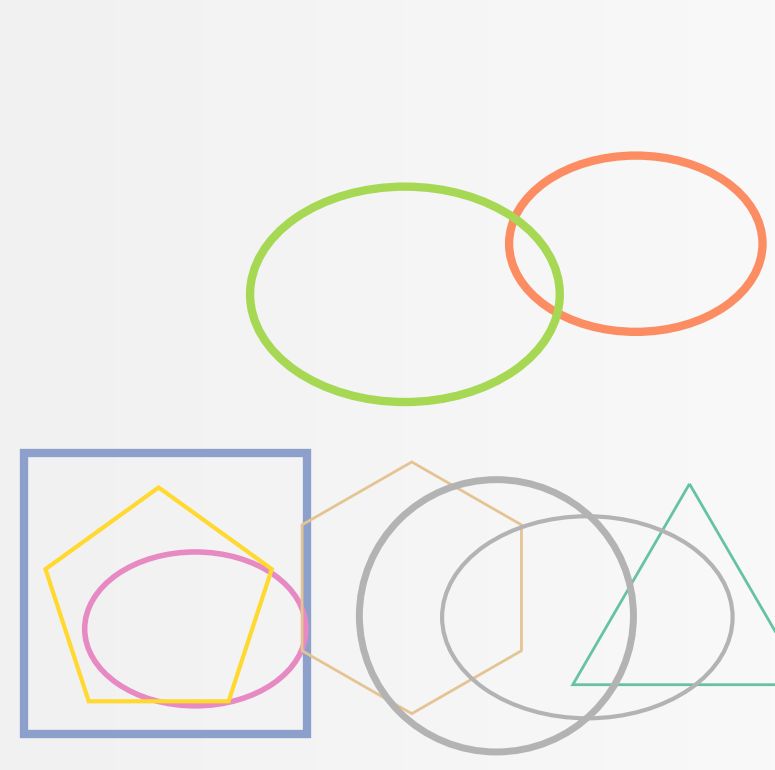[{"shape": "triangle", "thickness": 1, "radius": 0.87, "center": [0.89, 0.198]}, {"shape": "oval", "thickness": 3, "radius": 0.82, "center": [0.82, 0.683]}, {"shape": "square", "thickness": 3, "radius": 0.91, "center": [0.214, 0.23]}, {"shape": "oval", "thickness": 2, "radius": 0.71, "center": [0.252, 0.183]}, {"shape": "oval", "thickness": 3, "radius": 1.0, "center": [0.522, 0.618]}, {"shape": "pentagon", "thickness": 1.5, "radius": 0.77, "center": [0.205, 0.213]}, {"shape": "hexagon", "thickness": 1, "radius": 0.82, "center": [0.531, 0.237]}, {"shape": "circle", "thickness": 2.5, "radius": 0.88, "center": [0.641, 0.2]}, {"shape": "oval", "thickness": 1.5, "radius": 0.94, "center": [0.758, 0.198]}]